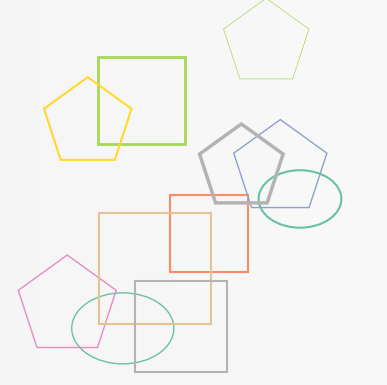[{"shape": "oval", "thickness": 1, "radius": 0.66, "center": [0.317, 0.147]}, {"shape": "oval", "thickness": 1.5, "radius": 0.53, "center": [0.774, 0.483]}, {"shape": "square", "thickness": 1.5, "radius": 0.5, "center": [0.54, 0.394]}, {"shape": "pentagon", "thickness": 1, "radius": 0.63, "center": [0.723, 0.563]}, {"shape": "pentagon", "thickness": 1, "radius": 0.66, "center": [0.174, 0.205]}, {"shape": "square", "thickness": 2, "radius": 0.56, "center": [0.365, 0.74]}, {"shape": "pentagon", "thickness": 0.5, "radius": 0.58, "center": [0.687, 0.889]}, {"shape": "pentagon", "thickness": 1.5, "radius": 0.59, "center": [0.226, 0.681]}, {"shape": "square", "thickness": 1.5, "radius": 0.72, "center": [0.4, 0.302]}, {"shape": "pentagon", "thickness": 2.5, "radius": 0.57, "center": [0.623, 0.565]}, {"shape": "square", "thickness": 1.5, "radius": 0.59, "center": [0.467, 0.152]}]